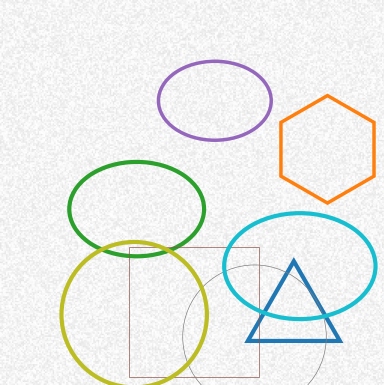[{"shape": "triangle", "thickness": 3, "radius": 0.69, "center": [0.763, 0.183]}, {"shape": "hexagon", "thickness": 2.5, "radius": 0.7, "center": [0.851, 0.612]}, {"shape": "oval", "thickness": 3, "radius": 0.88, "center": [0.355, 0.457]}, {"shape": "oval", "thickness": 2.5, "radius": 0.73, "center": [0.558, 0.738]}, {"shape": "square", "thickness": 0.5, "radius": 0.84, "center": [0.505, 0.189]}, {"shape": "circle", "thickness": 0.5, "radius": 0.93, "center": [0.661, 0.125]}, {"shape": "circle", "thickness": 3, "radius": 0.94, "center": [0.349, 0.183]}, {"shape": "oval", "thickness": 3, "radius": 0.98, "center": [0.779, 0.309]}]